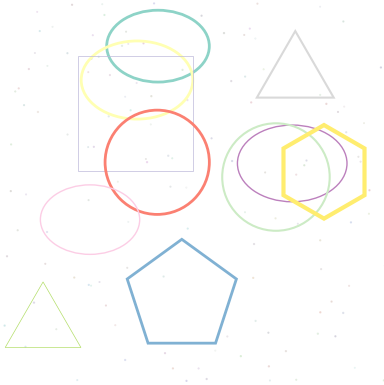[{"shape": "oval", "thickness": 2, "radius": 0.67, "center": [0.41, 0.88]}, {"shape": "oval", "thickness": 2, "radius": 0.72, "center": [0.356, 0.792]}, {"shape": "square", "thickness": 0.5, "radius": 0.74, "center": [0.352, 0.705]}, {"shape": "circle", "thickness": 2, "radius": 0.68, "center": [0.408, 0.579]}, {"shape": "pentagon", "thickness": 2, "radius": 0.75, "center": [0.472, 0.229]}, {"shape": "triangle", "thickness": 0.5, "radius": 0.57, "center": [0.112, 0.154]}, {"shape": "oval", "thickness": 1, "radius": 0.64, "center": [0.234, 0.43]}, {"shape": "triangle", "thickness": 1.5, "radius": 0.58, "center": [0.767, 0.804]}, {"shape": "oval", "thickness": 1, "radius": 0.71, "center": [0.759, 0.576]}, {"shape": "circle", "thickness": 1.5, "radius": 0.7, "center": [0.717, 0.54]}, {"shape": "hexagon", "thickness": 3, "radius": 0.61, "center": [0.842, 0.554]}]